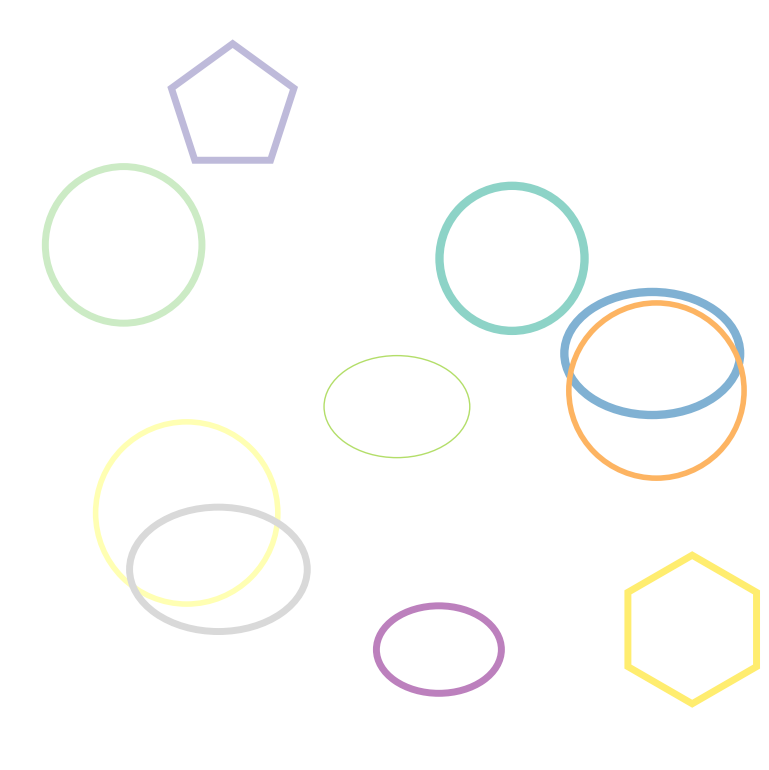[{"shape": "circle", "thickness": 3, "radius": 0.47, "center": [0.665, 0.664]}, {"shape": "circle", "thickness": 2, "radius": 0.59, "center": [0.242, 0.334]}, {"shape": "pentagon", "thickness": 2.5, "radius": 0.42, "center": [0.302, 0.86]}, {"shape": "oval", "thickness": 3, "radius": 0.57, "center": [0.847, 0.541]}, {"shape": "circle", "thickness": 2, "radius": 0.57, "center": [0.853, 0.493]}, {"shape": "oval", "thickness": 0.5, "radius": 0.47, "center": [0.515, 0.472]}, {"shape": "oval", "thickness": 2.5, "radius": 0.58, "center": [0.284, 0.261]}, {"shape": "oval", "thickness": 2.5, "radius": 0.41, "center": [0.57, 0.156]}, {"shape": "circle", "thickness": 2.5, "radius": 0.51, "center": [0.161, 0.682]}, {"shape": "hexagon", "thickness": 2.5, "radius": 0.48, "center": [0.899, 0.183]}]